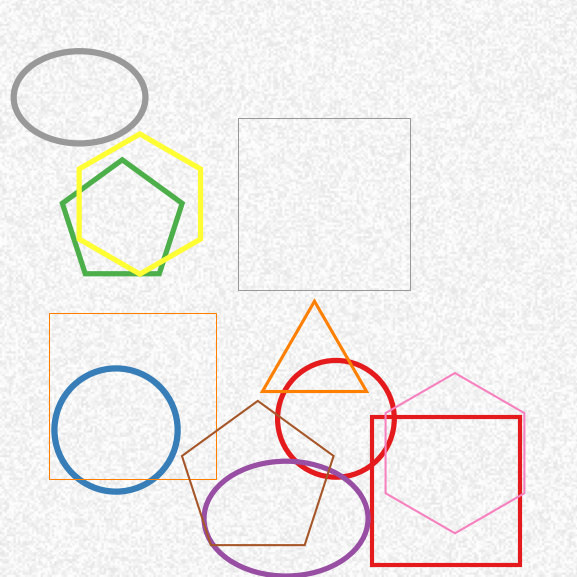[{"shape": "circle", "thickness": 2.5, "radius": 0.51, "center": [0.582, 0.274]}, {"shape": "square", "thickness": 2, "radius": 0.64, "center": [0.773, 0.148]}, {"shape": "circle", "thickness": 3, "radius": 0.53, "center": [0.201, 0.255]}, {"shape": "pentagon", "thickness": 2.5, "radius": 0.55, "center": [0.212, 0.613]}, {"shape": "oval", "thickness": 2.5, "radius": 0.71, "center": [0.495, 0.101]}, {"shape": "square", "thickness": 0.5, "radius": 0.72, "center": [0.23, 0.314]}, {"shape": "triangle", "thickness": 1.5, "radius": 0.52, "center": [0.545, 0.373]}, {"shape": "hexagon", "thickness": 2.5, "radius": 0.61, "center": [0.242, 0.646]}, {"shape": "pentagon", "thickness": 1, "radius": 0.69, "center": [0.446, 0.167]}, {"shape": "hexagon", "thickness": 1, "radius": 0.69, "center": [0.788, 0.214]}, {"shape": "square", "thickness": 0.5, "radius": 0.74, "center": [0.561, 0.646]}, {"shape": "oval", "thickness": 3, "radius": 0.57, "center": [0.138, 0.831]}]